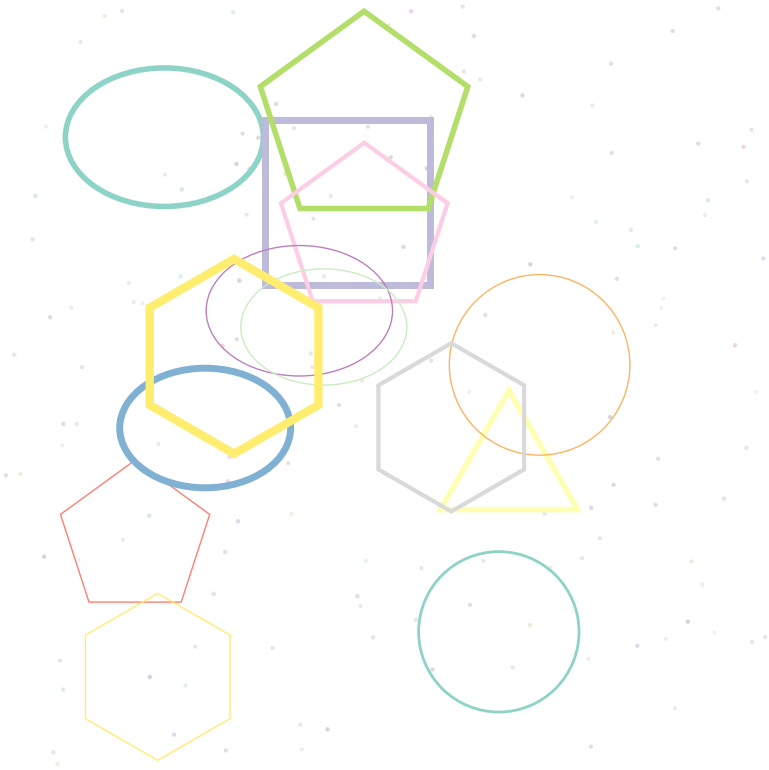[{"shape": "circle", "thickness": 1, "radius": 0.52, "center": [0.648, 0.179]}, {"shape": "oval", "thickness": 2, "radius": 0.64, "center": [0.213, 0.822]}, {"shape": "triangle", "thickness": 2, "radius": 0.51, "center": [0.661, 0.39]}, {"shape": "square", "thickness": 2.5, "radius": 0.54, "center": [0.451, 0.737]}, {"shape": "pentagon", "thickness": 0.5, "radius": 0.51, "center": [0.175, 0.3]}, {"shape": "oval", "thickness": 2.5, "radius": 0.55, "center": [0.266, 0.444]}, {"shape": "circle", "thickness": 0.5, "radius": 0.59, "center": [0.701, 0.526]}, {"shape": "pentagon", "thickness": 2, "radius": 0.71, "center": [0.473, 0.844]}, {"shape": "pentagon", "thickness": 1.5, "radius": 0.57, "center": [0.473, 0.701]}, {"shape": "hexagon", "thickness": 1.5, "radius": 0.55, "center": [0.586, 0.445]}, {"shape": "oval", "thickness": 0.5, "radius": 0.61, "center": [0.389, 0.596]}, {"shape": "oval", "thickness": 0.5, "radius": 0.54, "center": [0.421, 0.575]}, {"shape": "hexagon", "thickness": 0.5, "radius": 0.54, "center": [0.205, 0.121]}, {"shape": "hexagon", "thickness": 3, "radius": 0.63, "center": [0.304, 0.537]}]